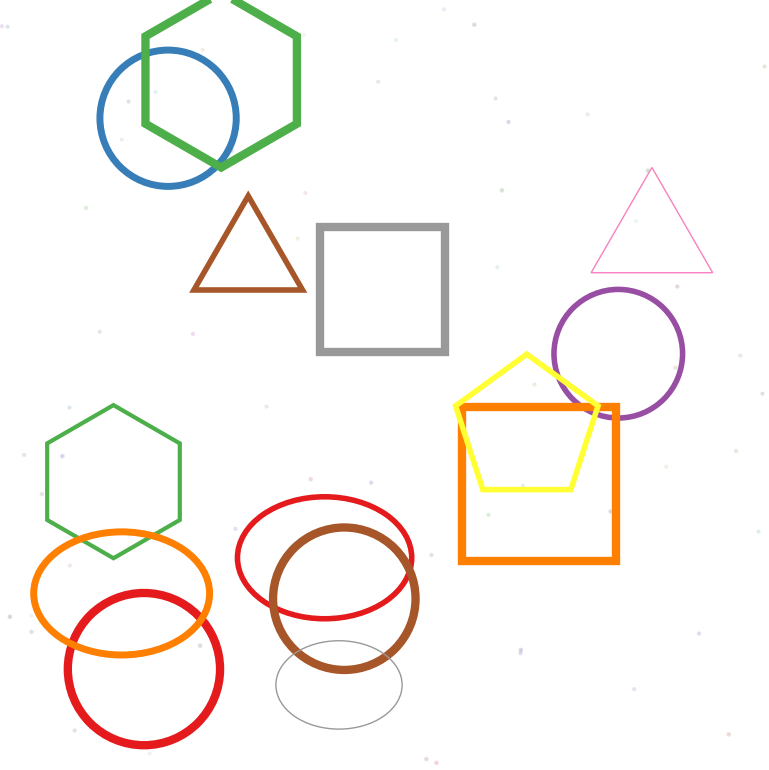[{"shape": "circle", "thickness": 3, "radius": 0.49, "center": [0.187, 0.131]}, {"shape": "oval", "thickness": 2, "radius": 0.57, "center": [0.422, 0.276]}, {"shape": "circle", "thickness": 2.5, "radius": 0.44, "center": [0.218, 0.846]}, {"shape": "hexagon", "thickness": 1.5, "radius": 0.5, "center": [0.147, 0.374]}, {"shape": "hexagon", "thickness": 3, "radius": 0.57, "center": [0.287, 0.896]}, {"shape": "circle", "thickness": 2, "radius": 0.42, "center": [0.803, 0.541]}, {"shape": "oval", "thickness": 2.5, "radius": 0.57, "center": [0.158, 0.229]}, {"shape": "square", "thickness": 3, "radius": 0.5, "center": [0.7, 0.372]}, {"shape": "pentagon", "thickness": 2, "radius": 0.49, "center": [0.684, 0.443]}, {"shape": "circle", "thickness": 3, "radius": 0.46, "center": [0.447, 0.222]}, {"shape": "triangle", "thickness": 2, "radius": 0.41, "center": [0.322, 0.664]}, {"shape": "triangle", "thickness": 0.5, "radius": 0.46, "center": [0.847, 0.691]}, {"shape": "oval", "thickness": 0.5, "radius": 0.41, "center": [0.44, 0.11]}, {"shape": "square", "thickness": 3, "radius": 0.41, "center": [0.497, 0.624]}]